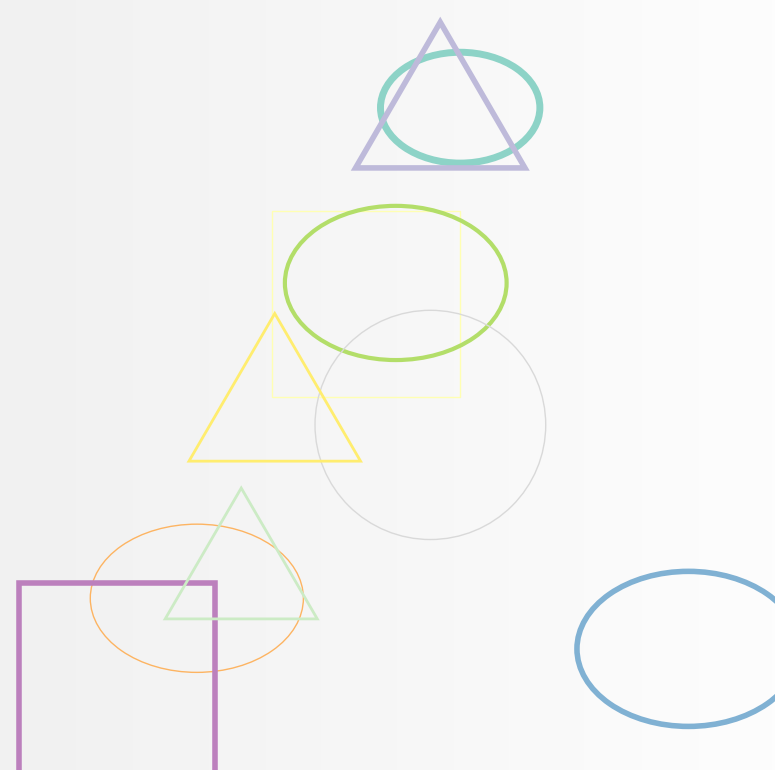[{"shape": "oval", "thickness": 2.5, "radius": 0.51, "center": [0.594, 0.86]}, {"shape": "square", "thickness": 0.5, "radius": 0.6, "center": [0.472, 0.605]}, {"shape": "triangle", "thickness": 2, "radius": 0.63, "center": [0.568, 0.845]}, {"shape": "oval", "thickness": 2, "radius": 0.72, "center": [0.888, 0.157]}, {"shape": "oval", "thickness": 0.5, "radius": 0.69, "center": [0.254, 0.223]}, {"shape": "oval", "thickness": 1.5, "radius": 0.72, "center": [0.511, 0.633]}, {"shape": "circle", "thickness": 0.5, "radius": 0.74, "center": [0.555, 0.448]}, {"shape": "square", "thickness": 2, "radius": 0.63, "center": [0.151, 0.117]}, {"shape": "triangle", "thickness": 1, "radius": 0.57, "center": [0.311, 0.253]}, {"shape": "triangle", "thickness": 1, "radius": 0.64, "center": [0.355, 0.465]}]